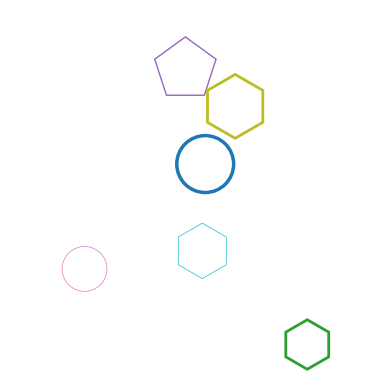[{"shape": "circle", "thickness": 2.5, "radius": 0.37, "center": [0.533, 0.574]}, {"shape": "hexagon", "thickness": 2, "radius": 0.32, "center": [0.798, 0.105]}, {"shape": "pentagon", "thickness": 1, "radius": 0.42, "center": [0.482, 0.82]}, {"shape": "circle", "thickness": 0.5, "radius": 0.29, "center": [0.22, 0.302]}, {"shape": "hexagon", "thickness": 2, "radius": 0.41, "center": [0.611, 0.724]}, {"shape": "hexagon", "thickness": 0.5, "radius": 0.36, "center": [0.525, 0.348]}]